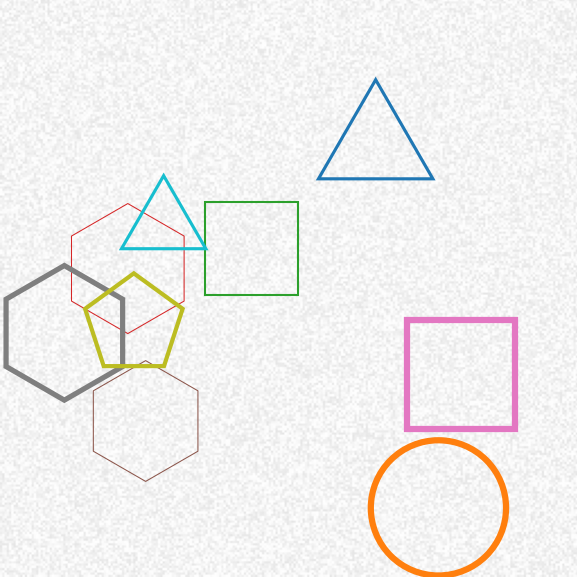[{"shape": "triangle", "thickness": 1.5, "radius": 0.57, "center": [0.651, 0.747]}, {"shape": "circle", "thickness": 3, "radius": 0.59, "center": [0.759, 0.12]}, {"shape": "square", "thickness": 1, "radius": 0.4, "center": [0.435, 0.569]}, {"shape": "hexagon", "thickness": 0.5, "radius": 0.56, "center": [0.221, 0.534]}, {"shape": "hexagon", "thickness": 0.5, "radius": 0.52, "center": [0.252, 0.27]}, {"shape": "square", "thickness": 3, "radius": 0.47, "center": [0.798, 0.351]}, {"shape": "hexagon", "thickness": 2.5, "radius": 0.58, "center": [0.111, 0.423]}, {"shape": "pentagon", "thickness": 2, "radius": 0.44, "center": [0.232, 0.437]}, {"shape": "triangle", "thickness": 1.5, "radius": 0.42, "center": [0.283, 0.611]}]